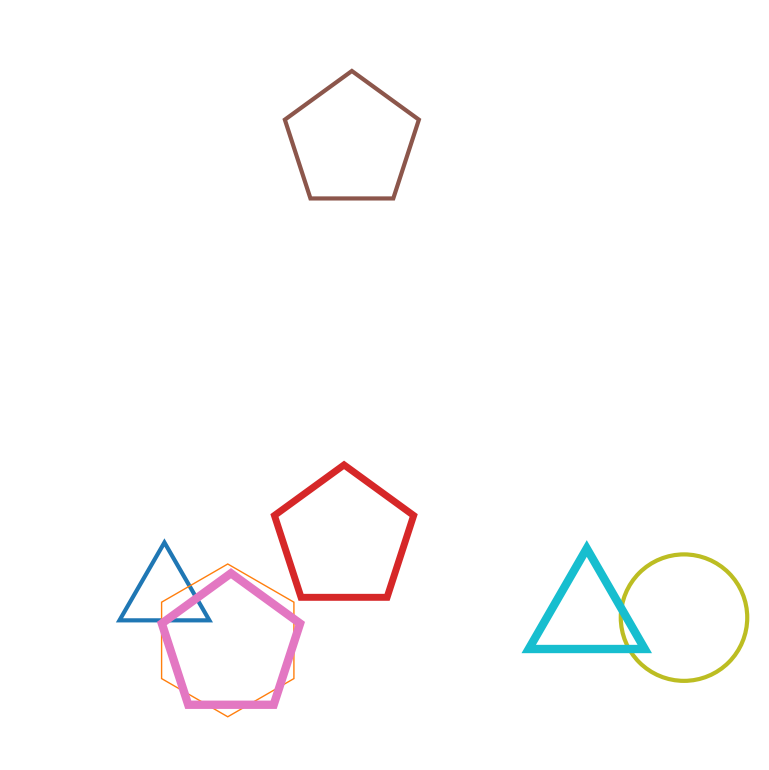[{"shape": "triangle", "thickness": 1.5, "radius": 0.34, "center": [0.214, 0.228]}, {"shape": "hexagon", "thickness": 0.5, "radius": 0.5, "center": [0.296, 0.168]}, {"shape": "pentagon", "thickness": 2.5, "radius": 0.48, "center": [0.447, 0.301]}, {"shape": "pentagon", "thickness": 1.5, "radius": 0.46, "center": [0.457, 0.816]}, {"shape": "pentagon", "thickness": 3, "radius": 0.47, "center": [0.3, 0.161]}, {"shape": "circle", "thickness": 1.5, "radius": 0.41, "center": [0.888, 0.198]}, {"shape": "triangle", "thickness": 3, "radius": 0.44, "center": [0.762, 0.201]}]